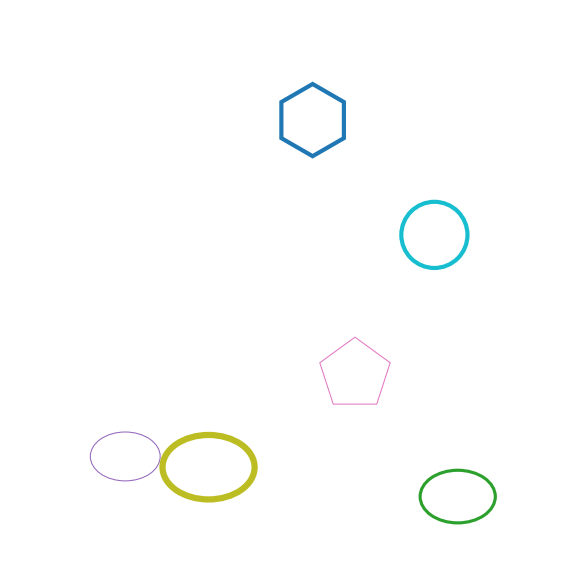[{"shape": "hexagon", "thickness": 2, "radius": 0.31, "center": [0.541, 0.791]}, {"shape": "oval", "thickness": 1.5, "radius": 0.33, "center": [0.793, 0.139]}, {"shape": "oval", "thickness": 0.5, "radius": 0.3, "center": [0.217, 0.209]}, {"shape": "pentagon", "thickness": 0.5, "radius": 0.32, "center": [0.615, 0.351]}, {"shape": "oval", "thickness": 3, "radius": 0.4, "center": [0.361, 0.19]}, {"shape": "circle", "thickness": 2, "radius": 0.29, "center": [0.752, 0.592]}]